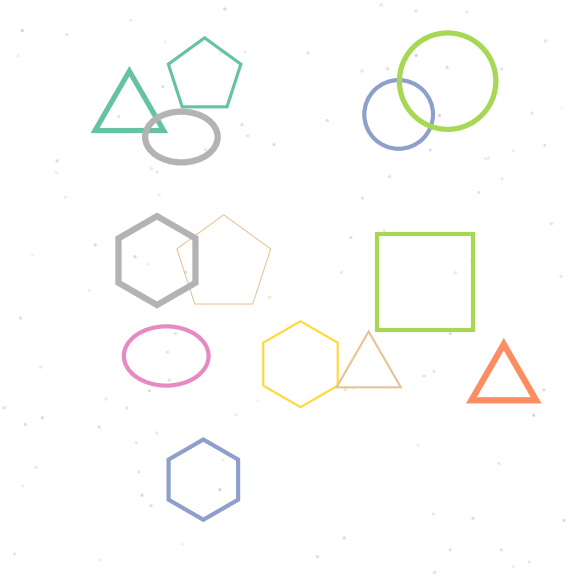[{"shape": "triangle", "thickness": 2.5, "radius": 0.34, "center": [0.224, 0.807]}, {"shape": "pentagon", "thickness": 1.5, "radius": 0.33, "center": [0.354, 0.868]}, {"shape": "triangle", "thickness": 3, "radius": 0.32, "center": [0.872, 0.338]}, {"shape": "hexagon", "thickness": 2, "radius": 0.35, "center": [0.352, 0.169]}, {"shape": "circle", "thickness": 2, "radius": 0.3, "center": [0.69, 0.801]}, {"shape": "oval", "thickness": 2, "radius": 0.37, "center": [0.288, 0.383]}, {"shape": "square", "thickness": 2, "radius": 0.41, "center": [0.737, 0.511]}, {"shape": "circle", "thickness": 2.5, "radius": 0.42, "center": [0.775, 0.859]}, {"shape": "hexagon", "thickness": 1, "radius": 0.37, "center": [0.52, 0.369]}, {"shape": "pentagon", "thickness": 0.5, "radius": 0.43, "center": [0.387, 0.542]}, {"shape": "triangle", "thickness": 1, "radius": 0.32, "center": [0.638, 0.361]}, {"shape": "hexagon", "thickness": 3, "radius": 0.38, "center": [0.272, 0.548]}, {"shape": "oval", "thickness": 3, "radius": 0.31, "center": [0.314, 0.762]}]